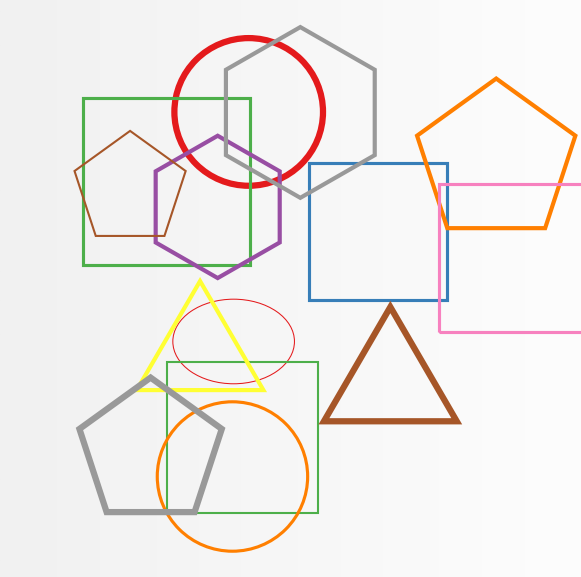[{"shape": "circle", "thickness": 3, "radius": 0.64, "center": [0.428, 0.805]}, {"shape": "oval", "thickness": 0.5, "radius": 0.52, "center": [0.402, 0.408]}, {"shape": "square", "thickness": 1.5, "radius": 0.59, "center": [0.65, 0.599]}, {"shape": "square", "thickness": 1.5, "radius": 0.72, "center": [0.286, 0.685]}, {"shape": "square", "thickness": 1, "radius": 0.65, "center": [0.417, 0.241]}, {"shape": "hexagon", "thickness": 2, "radius": 0.62, "center": [0.375, 0.641]}, {"shape": "circle", "thickness": 1.5, "radius": 0.65, "center": [0.4, 0.174]}, {"shape": "pentagon", "thickness": 2, "radius": 0.72, "center": [0.854, 0.72]}, {"shape": "triangle", "thickness": 2, "radius": 0.63, "center": [0.344, 0.387]}, {"shape": "triangle", "thickness": 3, "radius": 0.66, "center": [0.672, 0.336]}, {"shape": "pentagon", "thickness": 1, "radius": 0.5, "center": [0.224, 0.672]}, {"shape": "square", "thickness": 1.5, "radius": 0.64, "center": [0.883, 0.552]}, {"shape": "pentagon", "thickness": 3, "radius": 0.64, "center": [0.259, 0.217]}, {"shape": "hexagon", "thickness": 2, "radius": 0.74, "center": [0.517, 0.804]}]